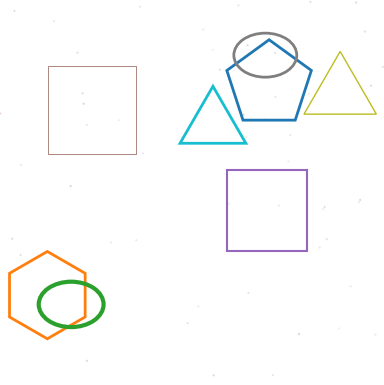[{"shape": "pentagon", "thickness": 2, "radius": 0.58, "center": [0.699, 0.781]}, {"shape": "hexagon", "thickness": 2, "radius": 0.57, "center": [0.123, 0.233]}, {"shape": "oval", "thickness": 3, "radius": 0.42, "center": [0.185, 0.209]}, {"shape": "square", "thickness": 1.5, "radius": 0.52, "center": [0.694, 0.453]}, {"shape": "square", "thickness": 0.5, "radius": 0.57, "center": [0.238, 0.715]}, {"shape": "oval", "thickness": 2, "radius": 0.41, "center": [0.689, 0.857]}, {"shape": "triangle", "thickness": 1, "radius": 0.54, "center": [0.884, 0.758]}, {"shape": "triangle", "thickness": 2, "radius": 0.49, "center": [0.553, 0.677]}]